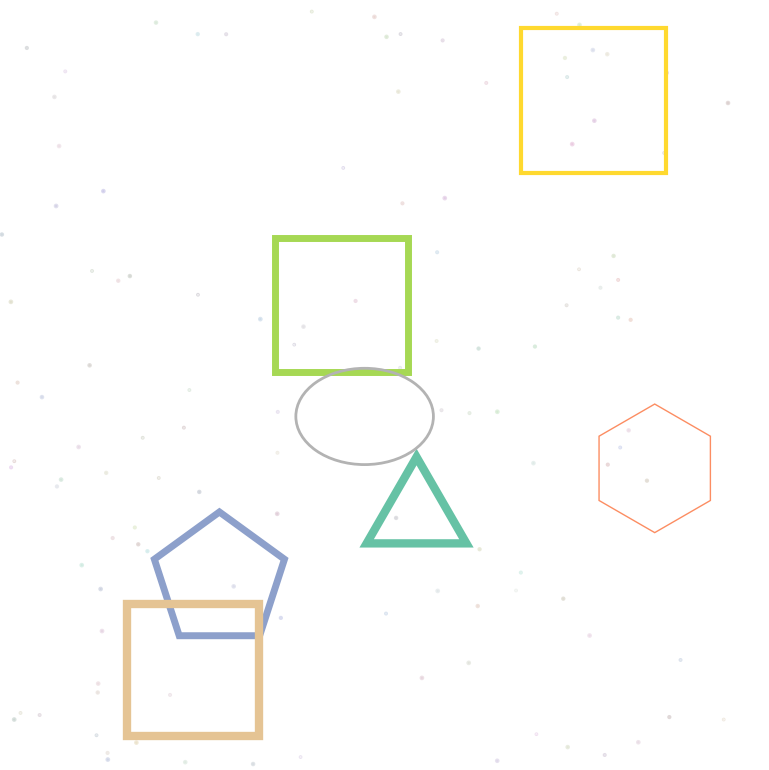[{"shape": "triangle", "thickness": 3, "radius": 0.37, "center": [0.541, 0.332]}, {"shape": "hexagon", "thickness": 0.5, "radius": 0.42, "center": [0.85, 0.392]}, {"shape": "pentagon", "thickness": 2.5, "radius": 0.44, "center": [0.285, 0.246]}, {"shape": "square", "thickness": 2.5, "radius": 0.43, "center": [0.444, 0.604]}, {"shape": "square", "thickness": 1.5, "radius": 0.47, "center": [0.771, 0.869]}, {"shape": "square", "thickness": 3, "radius": 0.43, "center": [0.251, 0.13]}, {"shape": "oval", "thickness": 1, "radius": 0.45, "center": [0.474, 0.459]}]